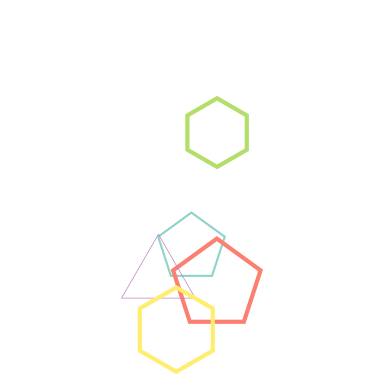[{"shape": "pentagon", "thickness": 1.5, "radius": 0.45, "center": [0.497, 0.357]}, {"shape": "pentagon", "thickness": 3, "radius": 0.6, "center": [0.563, 0.261]}, {"shape": "hexagon", "thickness": 3, "radius": 0.45, "center": [0.564, 0.656]}, {"shape": "triangle", "thickness": 0.5, "radius": 0.55, "center": [0.411, 0.281]}, {"shape": "hexagon", "thickness": 3, "radius": 0.55, "center": [0.458, 0.144]}]